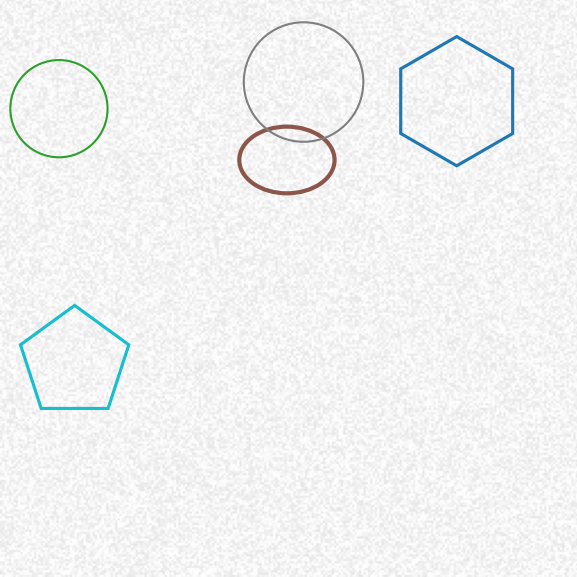[{"shape": "hexagon", "thickness": 1.5, "radius": 0.56, "center": [0.791, 0.824]}, {"shape": "circle", "thickness": 1, "radius": 0.42, "center": [0.102, 0.811]}, {"shape": "oval", "thickness": 2, "radius": 0.41, "center": [0.497, 0.722]}, {"shape": "circle", "thickness": 1, "radius": 0.52, "center": [0.526, 0.857]}, {"shape": "pentagon", "thickness": 1.5, "radius": 0.49, "center": [0.129, 0.372]}]